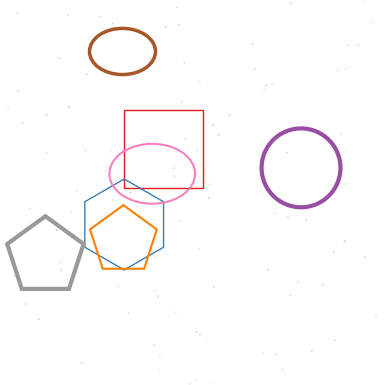[{"shape": "square", "thickness": 1, "radius": 0.51, "center": [0.424, 0.613]}, {"shape": "hexagon", "thickness": 1, "radius": 0.59, "center": [0.323, 0.417]}, {"shape": "circle", "thickness": 3, "radius": 0.51, "center": [0.782, 0.564]}, {"shape": "pentagon", "thickness": 1.5, "radius": 0.46, "center": [0.321, 0.376]}, {"shape": "oval", "thickness": 2.5, "radius": 0.43, "center": [0.318, 0.866]}, {"shape": "oval", "thickness": 1.5, "radius": 0.56, "center": [0.395, 0.549]}, {"shape": "pentagon", "thickness": 3, "radius": 0.52, "center": [0.118, 0.334]}]